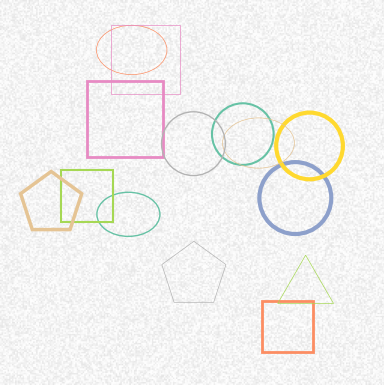[{"shape": "oval", "thickness": 1, "radius": 0.41, "center": [0.333, 0.443]}, {"shape": "circle", "thickness": 1.5, "radius": 0.4, "center": [0.631, 0.652]}, {"shape": "oval", "thickness": 0.5, "radius": 0.46, "center": [0.342, 0.87]}, {"shape": "square", "thickness": 2, "radius": 0.33, "center": [0.746, 0.152]}, {"shape": "circle", "thickness": 3, "radius": 0.47, "center": [0.767, 0.486]}, {"shape": "square", "thickness": 0.5, "radius": 0.45, "center": [0.377, 0.845]}, {"shape": "square", "thickness": 2, "radius": 0.49, "center": [0.325, 0.691]}, {"shape": "triangle", "thickness": 0.5, "radius": 0.42, "center": [0.794, 0.254]}, {"shape": "square", "thickness": 1.5, "radius": 0.34, "center": [0.227, 0.491]}, {"shape": "circle", "thickness": 3, "radius": 0.43, "center": [0.804, 0.621]}, {"shape": "oval", "thickness": 0.5, "radius": 0.47, "center": [0.671, 0.628]}, {"shape": "pentagon", "thickness": 2.5, "radius": 0.42, "center": [0.133, 0.471]}, {"shape": "circle", "thickness": 1, "radius": 0.41, "center": [0.502, 0.627]}, {"shape": "pentagon", "thickness": 0.5, "radius": 0.44, "center": [0.504, 0.286]}]